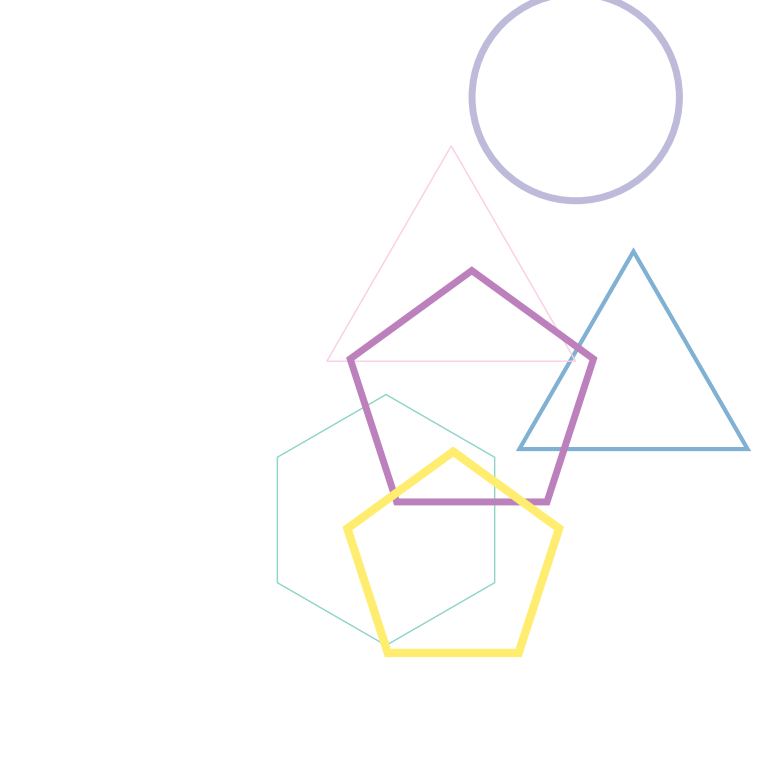[{"shape": "hexagon", "thickness": 0.5, "radius": 0.81, "center": [0.501, 0.325]}, {"shape": "circle", "thickness": 2.5, "radius": 0.67, "center": [0.748, 0.874]}, {"shape": "triangle", "thickness": 1.5, "radius": 0.86, "center": [0.823, 0.502]}, {"shape": "triangle", "thickness": 0.5, "radius": 0.93, "center": [0.586, 0.624]}, {"shape": "pentagon", "thickness": 2.5, "radius": 0.83, "center": [0.613, 0.483]}, {"shape": "pentagon", "thickness": 3, "radius": 0.72, "center": [0.589, 0.269]}]